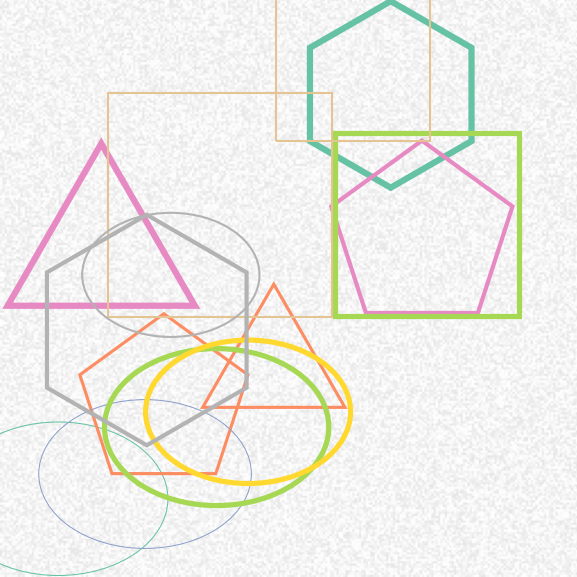[{"shape": "oval", "thickness": 0.5, "radius": 0.95, "center": [0.101, 0.135]}, {"shape": "hexagon", "thickness": 3, "radius": 0.81, "center": [0.677, 0.836]}, {"shape": "pentagon", "thickness": 1.5, "radius": 0.77, "center": [0.284, 0.303]}, {"shape": "triangle", "thickness": 1.5, "radius": 0.71, "center": [0.474, 0.365]}, {"shape": "oval", "thickness": 0.5, "radius": 0.92, "center": [0.251, 0.178]}, {"shape": "triangle", "thickness": 3, "radius": 0.94, "center": [0.175, 0.563]}, {"shape": "pentagon", "thickness": 2, "radius": 0.82, "center": [0.731, 0.591]}, {"shape": "oval", "thickness": 2.5, "radius": 0.97, "center": [0.375, 0.26]}, {"shape": "square", "thickness": 2.5, "radius": 0.79, "center": [0.739, 0.61]}, {"shape": "oval", "thickness": 2.5, "radius": 0.89, "center": [0.43, 0.286]}, {"shape": "square", "thickness": 1, "radius": 0.97, "center": [0.382, 0.643]}, {"shape": "square", "thickness": 1, "radius": 0.67, "center": [0.611, 0.888]}, {"shape": "hexagon", "thickness": 2, "radius": 1.0, "center": [0.254, 0.428]}, {"shape": "oval", "thickness": 1, "radius": 0.77, "center": [0.296, 0.523]}]